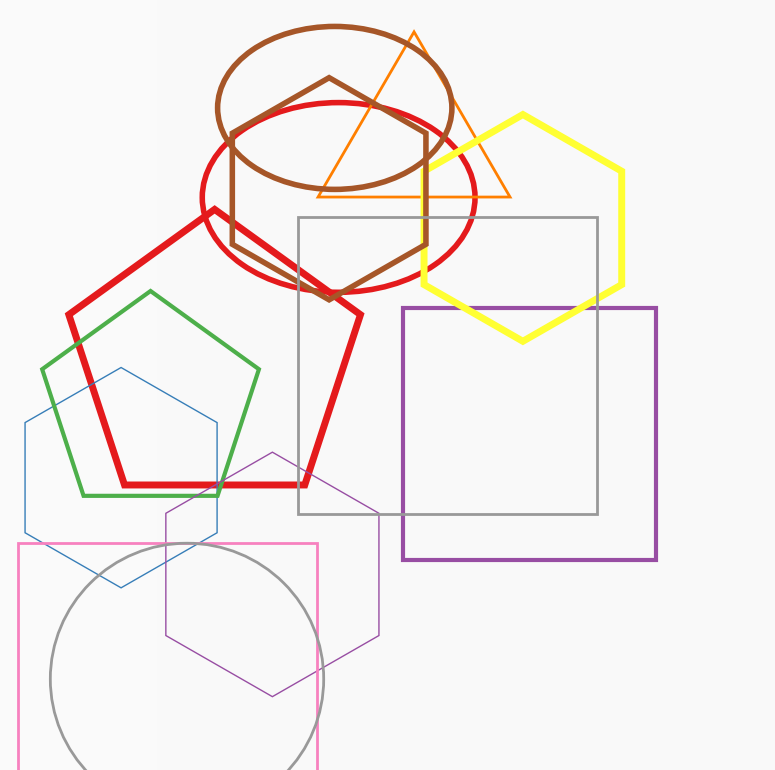[{"shape": "pentagon", "thickness": 2.5, "radius": 0.99, "center": [0.277, 0.53]}, {"shape": "oval", "thickness": 2, "radius": 0.88, "center": [0.437, 0.744]}, {"shape": "hexagon", "thickness": 0.5, "radius": 0.72, "center": [0.156, 0.38]}, {"shape": "pentagon", "thickness": 1.5, "radius": 0.74, "center": [0.194, 0.475]}, {"shape": "square", "thickness": 1.5, "radius": 0.82, "center": [0.683, 0.436]}, {"shape": "hexagon", "thickness": 0.5, "radius": 0.79, "center": [0.351, 0.254]}, {"shape": "triangle", "thickness": 1, "radius": 0.72, "center": [0.534, 0.816]}, {"shape": "hexagon", "thickness": 2.5, "radius": 0.74, "center": [0.675, 0.704]}, {"shape": "hexagon", "thickness": 2, "radius": 0.72, "center": [0.425, 0.755]}, {"shape": "oval", "thickness": 2, "radius": 0.76, "center": [0.432, 0.86]}, {"shape": "square", "thickness": 1, "radius": 0.97, "center": [0.216, 0.101]}, {"shape": "circle", "thickness": 1, "radius": 0.88, "center": [0.241, 0.118]}, {"shape": "square", "thickness": 1, "radius": 0.96, "center": [0.578, 0.525]}]